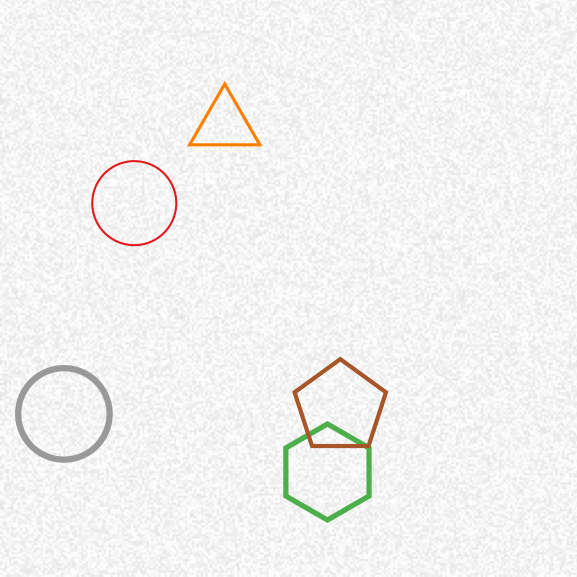[{"shape": "circle", "thickness": 1, "radius": 0.36, "center": [0.233, 0.647]}, {"shape": "hexagon", "thickness": 2.5, "radius": 0.42, "center": [0.567, 0.182]}, {"shape": "triangle", "thickness": 1.5, "radius": 0.35, "center": [0.389, 0.783]}, {"shape": "pentagon", "thickness": 2, "radius": 0.42, "center": [0.589, 0.294]}, {"shape": "circle", "thickness": 3, "radius": 0.4, "center": [0.111, 0.282]}]